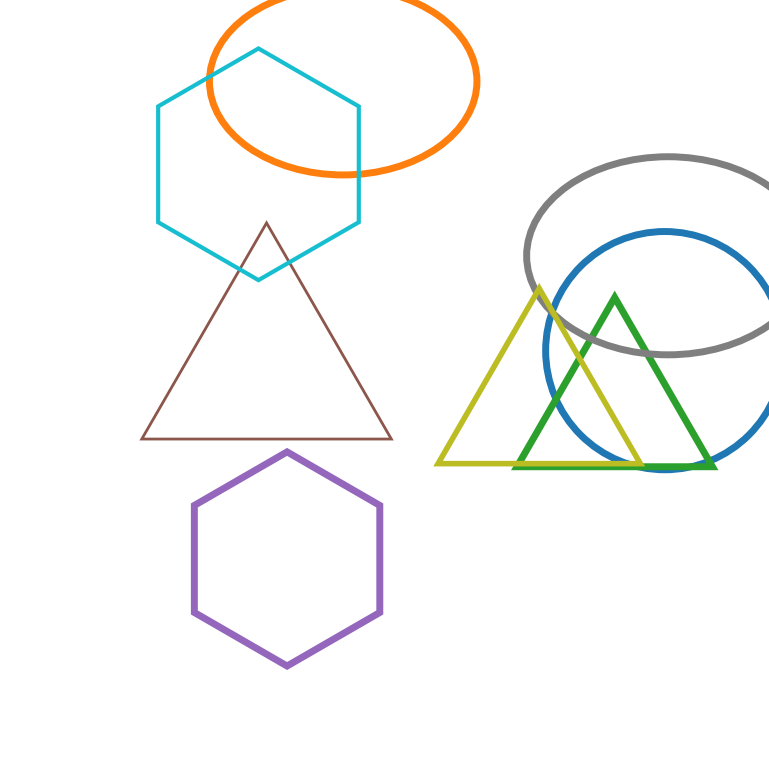[{"shape": "circle", "thickness": 2.5, "radius": 0.77, "center": [0.863, 0.545]}, {"shape": "oval", "thickness": 2.5, "radius": 0.87, "center": [0.446, 0.894]}, {"shape": "triangle", "thickness": 2.5, "radius": 0.73, "center": [0.798, 0.467]}, {"shape": "hexagon", "thickness": 2.5, "radius": 0.7, "center": [0.373, 0.274]}, {"shape": "triangle", "thickness": 1, "radius": 0.94, "center": [0.346, 0.523]}, {"shape": "oval", "thickness": 2.5, "radius": 0.92, "center": [0.868, 0.668]}, {"shape": "triangle", "thickness": 2, "radius": 0.76, "center": [0.7, 0.474]}, {"shape": "hexagon", "thickness": 1.5, "radius": 0.75, "center": [0.336, 0.787]}]